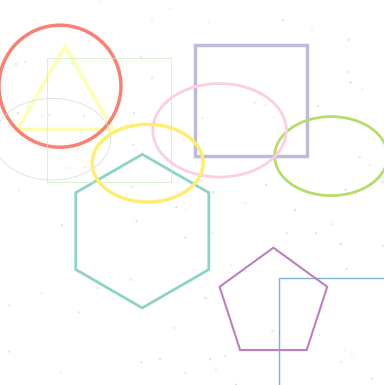[{"shape": "hexagon", "thickness": 2, "radius": 1.0, "center": [0.37, 0.4]}, {"shape": "triangle", "thickness": 2.5, "radius": 0.72, "center": [0.169, 0.736]}, {"shape": "square", "thickness": 2.5, "radius": 0.72, "center": [0.652, 0.738]}, {"shape": "circle", "thickness": 2.5, "radius": 0.79, "center": [0.156, 0.776]}, {"shape": "square", "thickness": 1, "radius": 0.77, "center": [0.88, 0.124]}, {"shape": "oval", "thickness": 2, "radius": 0.73, "center": [0.86, 0.595]}, {"shape": "oval", "thickness": 2, "radius": 0.87, "center": [0.57, 0.662]}, {"shape": "oval", "thickness": 0.5, "radius": 0.76, "center": [0.136, 0.638]}, {"shape": "pentagon", "thickness": 1.5, "radius": 0.74, "center": [0.71, 0.21]}, {"shape": "square", "thickness": 0.5, "radius": 0.81, "center": [0.283, 0.688]}, {"shape": "oval", "thickness": 2.5, "radius": 0.72, "center": [0.383, 0.576]}]